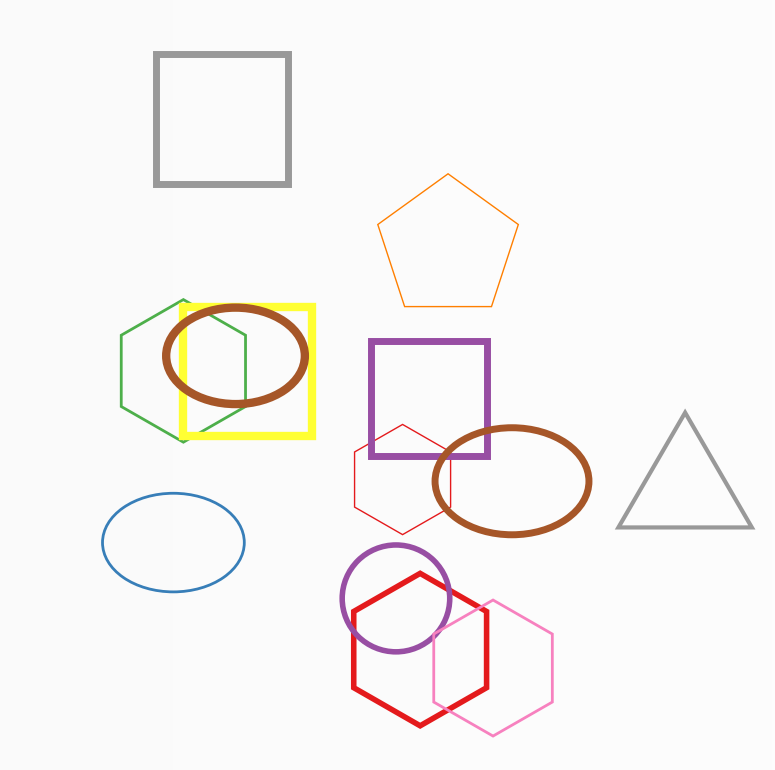[{"shape": "hexagon", "thickness": 2, "radius": 0.49, "center": [0.542, 0.156]}, {"shape": "hexagon", "thickness": 0.5, "radius": 0.36, "center": [0.519, 0.377]}, {"shape": "oval", "thickness": 1, "radius": 0.46, "center": [0.224, 0.295]}, {"shape": "hexagon", "thickness": 1, "radius": 0.46, "center": [0.237, 0.518]}, {"shape": "circle", "thickness": 2, "radius": 0.35, "center": [0.511, 0.223]}, {"shape": "square", "thickness": 2.5, "radius": 0.37, "center": [0.554, 0.482]}, {"shape": "pentagon", "thickness": 0.5, "radius": 0.48, "center": [0.578, 0.679]}, {"shape": "square", "thickness": 3, "radius": 0.42, "center": [0.319, 0.517]}, {"shape": "oval", "thickness": 2.5, "radius": 0.5, "center": [0.661, 0.375]}, {"shape": "oval", "thickness": 3, "radius": 0.45, "center": [0.304, 0.538]}, {"shape": "hexagon", "thickness": 1, "radius": 0.44, "center": [0.636, 0.132]}, {"shape": "square", "thickness": 2.5, "radius": 0.42, "center": [0.286, 0.845]}, {"shape": "triangle", "thickness": 1.5, "radius": 0.5, "center": [0.884, 0.365]}]